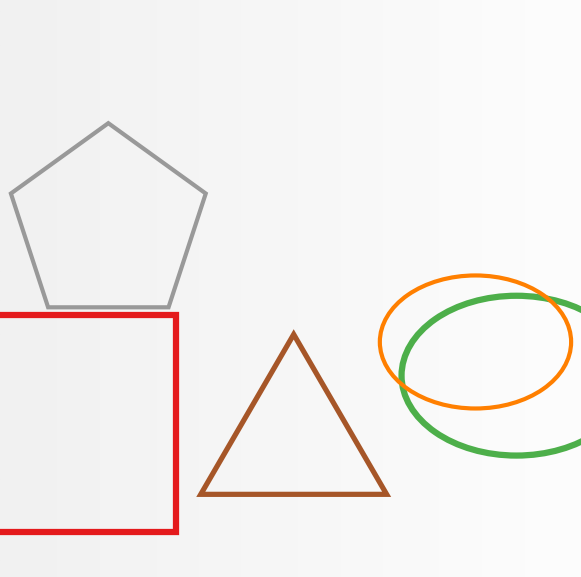[{"shape": "square", "thickness": 3, "radius": 0.94, "center": [0.114, 0.266]}, {"shape": "oval", "thickness": 3, "radius": 0.99, "center": [0.888, 0.349]}, {"shape": "oval", "thickness": 2, "radius": 0.82, "center": [0.818, 0.407]}, {"shape": "triangle", "thickness": 2.5, "radius": 0.92, "center": [0.505, 0.235]}, {"shape": "pentagon", "thickness": 2, "radius": 0.88, "center": [0.186, 0.61]}]